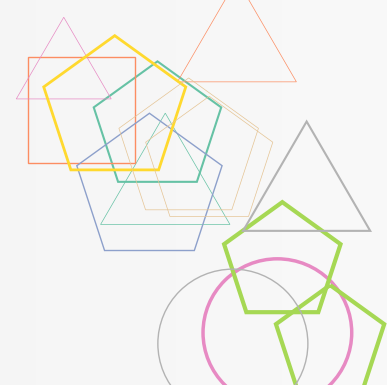[{"shape": "pentagon", "thickness": 1.5, "radius": 0.86, "center": [0.406, 0.668]}, {"shape": "triangle", "thickness": 0.5, "radius": 0.96, "center": [0.426, 0.513]}, {"shape": "triangle", "thickness": 0.5, "radius": 0.89, "center": [0.611, 0.876]}, {"shape": "square", "thickness": 1, "radius": 0.69, "center": [0.211, 0.714]}, {"shape": "pentagon", "thickness": 1, "radius": 0.99, "center": [0.386, 0.509]}, {"shape": "triangle", "thickness": 0.5, "radius": 0.71, "center": [0.165, 0.814]}, {"shape": "circle", "thickness": 2.5, "radius": 0.96, "center": [0.716, 0.136]}, {"shape": "pentagon", "thickness": 3, "radius": 0.79, "center": [0.729, 0.317]}, {"shape": "pentagon", "thickness": 3, "radius": 0.73, "center": [0.852, 0.113]}, {"shape": "pentagon", "thickness": 2, "radius": 0.96, "center": [0.296, 0.715]}, {"shape": "pentagon", "thickness": 0.5, "radius": 0.86, "center": [0.54, 0.577]}, {"shape": "pentagon", "thickness": 0.5, "radius": 0.95, "center": [0.487, 0.608]}, {"shape": "circle", "thickness": 1, "radius": 0.97, "center": [0.601, 0.107]}, {"shape": "triangle", "thickness": 1.5, "radius": 0.95, "center": [0.791, 0.495]}]